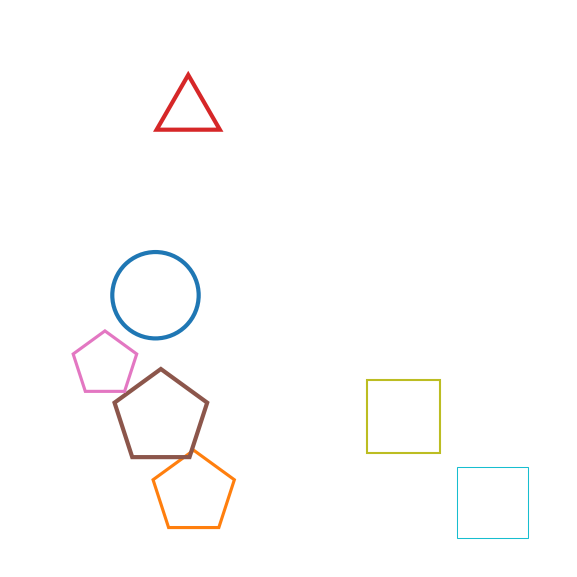[{"shape": "circle", "thickness": 2, "radius": 0.37, "center": [0.269, 0.488]}, {"shape": "pentagon", "thickness": 1.5, "radius": 0.37, "center": [0.335, 0.146]}, {"shape": "triangle", "thickness": 2, "radius": 0.32, "center": [0.326, 0.806]}, {"shape": "pentagon", "thickness": 2, "radius": 0.42, "center": [0.279, 0.276]}, {"shape": "pentagon", "thickness": 1.5, "radius": 0.29, "center": [0.182, 0.368]}, {"shape": "square", "thickness": 1, "radius": 0.32, "center": [0.699, 0.277]}, {"shape": "square", "thickness": 0.5, "radius": 0.31, "center": [0.853, 0.128]}]